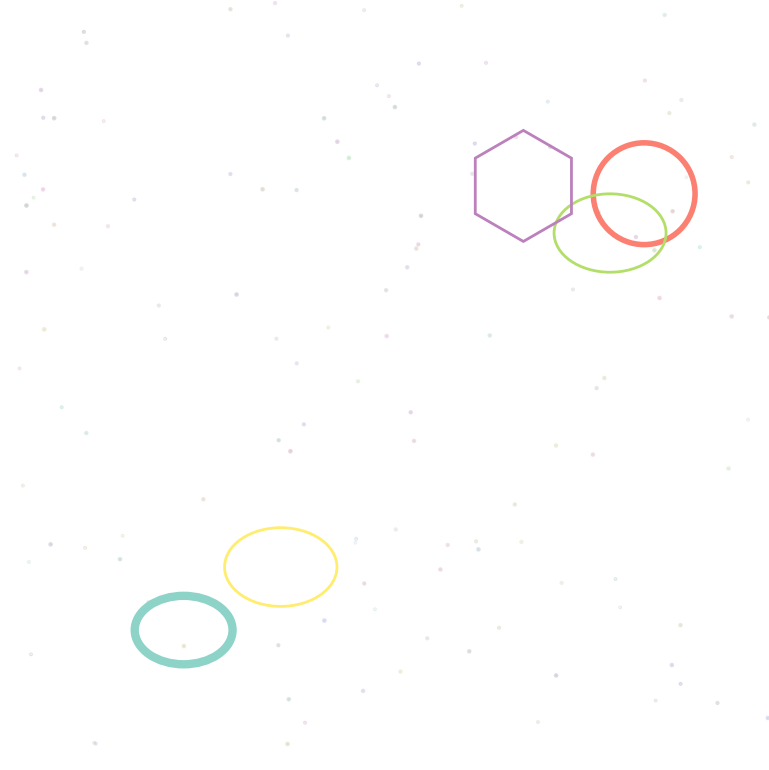[{"shape": "oval", "thickness": 3, "radius": 0.32, "center": [0.238, 0.182]}, {"shape": "circle", "thickness": 2, "radius": 0.33, "center": [0.837, 0.748]}, {"shape": "oval", "thickness": 1, "radius": 0.36, "center": [0.792, 0.697]}, {"shape": "hexagon", "thickness": 1, "radius": 0.36, "center": [0.68, 0.759]}, {"shape": "oval", "thickness": 1, "radius": 0.36, "center": [0.365, 0.264]}]